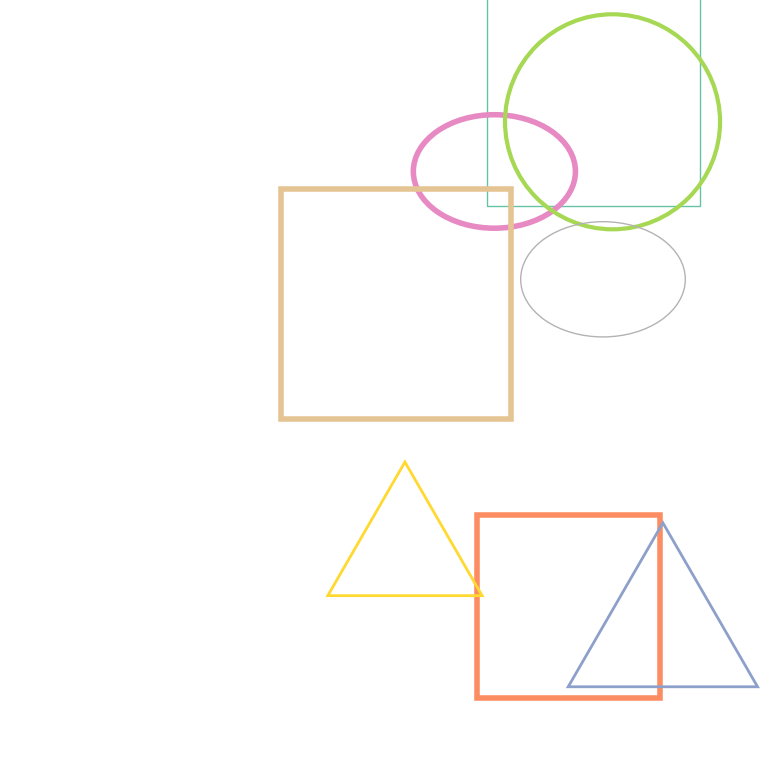[{"shape": "square", "thickness": 0.5, "radius": 0.69, "center": [0.77, 0.871]}, {"shape": "square", "thickness": 2, "radius": 0.59, "center": [0.738, 0.212]}, {"shape": "triangle", "thickness": 1, "radius": 0.71, "center": [0.861, 0.179]}, {"shape": "oval", "thickness": 2, "radius": 0.53, "center": [0.642, 0.777]}, {"shape": "circle", "thickness": 1.5, "radius": 0.7, "center": [0.796, 0.842]}, {"shape": "triangle", "thickness": 1, "radius": 0.58, "center": [0.526, 0.284]}, {"shape": "square", "thickness": 2, "radius": 0.75, "center": [0.514, 0.605]}, {"shape": "oval", "thickness": 0.5, "radius": 0.53, "center": [0.783, 0.637]}]